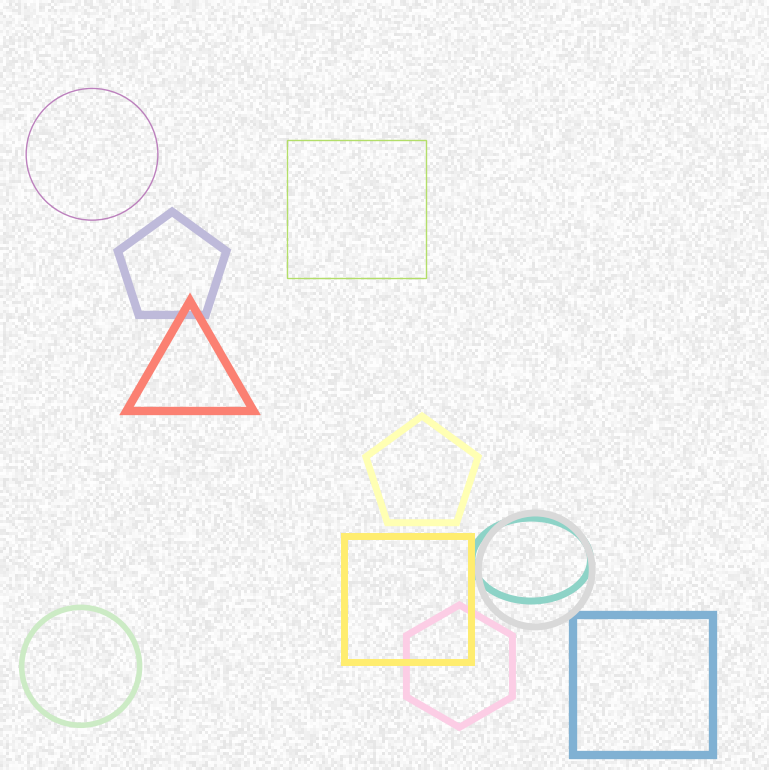[{"shape": "oval", "thickness": 2.5, "radius": 0.38, "center": [0.69, 0.273]}, {"shape": "pentagon", "thickness": 2.5, "radius": 0.38, "center": [0.548, 0.383]}, {"shape": "pentagon", "thickness": 3, "radius": 0.37, "center": [0.224, 0.651]}, {"shape": "triangle", "thickness": 3, "radius": 0.48, "center": [0.247, 0.514]}, {"shape": "square", "thickness": 3, "radius": 0.45, "center": [0.835, 0.111]}, {"shape": "square", "thickness": 0.5, "radius": 0.45, "center": [0.463, 0.728]}, {"shape": "hexagon", "thickness": 2.5, "radius": 0.4, "center": [0.597, 0.135]}, {"shape": "circle", "thickness": 2.5, "radius": 0.37, "center": [0.695, 0.26]}, {"shape": "circle", "thickness": 0.5, "radius": 0.43, "center": [0.12, 0.8]}, {"shape": "circle", "thickness": 2, "radius": 0.38, "center": [0.105, 0.135]}, {"shape": "square", "thickness": 2.5, "radius": 0.41, "center": [0.529, 0.222]}]